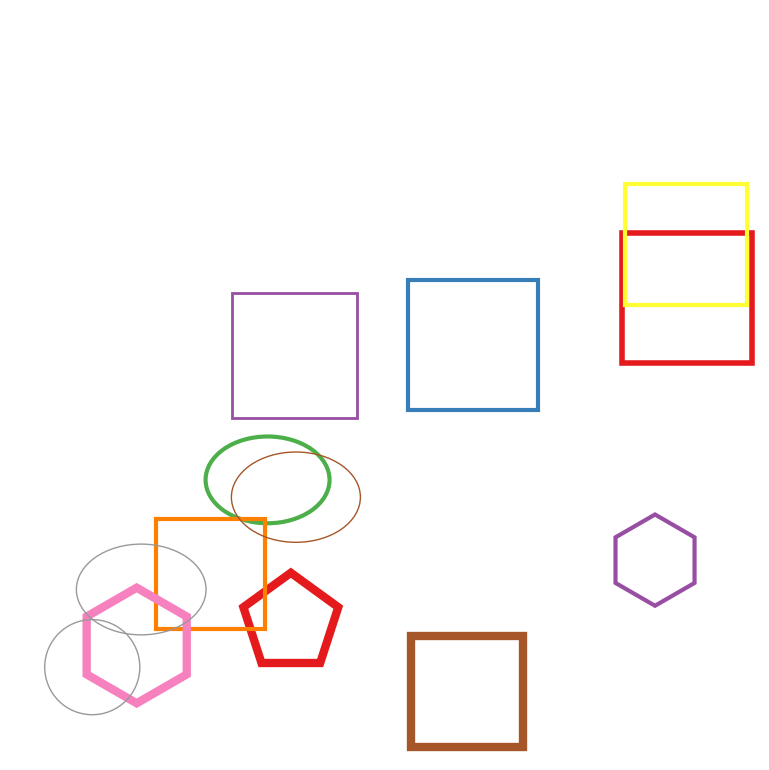[{"shape": "pentagon", "thickness": 3, "radius": 0.32, "center": [0.378, 0.191]}, {"shape": "square", "thickness": 2, "radius": 0.42, "center": [0.892, 0.613]}, {"shape": "square", "thickness": 1.5, "radius": 0.42, "center": [0.615, 0.552]}, {"shape": "oval", "thickness": 1.5, "radius": 0.4, "center": [0.347, 0.377]}, {"shape": "square", "thickness": 1, "radius": 0.41, "center": [0.382, 0.539]}, {"shape": "hexagon", "thickness": 1.5, "radius": 0.3, "center": [0.851, 0.273]}, {"shape": "square", "thickness": 1.5, "radius": 0.35, "center": [0.273, 0.255]}, {"shape": "square", "thickness": 1.5, "radius": 0.39, "center": [0.891, 0.682]}, {"shape": "square", "thickness": 3, "radius": 0.36, "center": [0.606, 0.102]}, {"shape": "oval", "thickness": 0.5, "radius": 0.42, "center": [0.384, 0.354]}, {"shape": "hexagon", "thickness": 3, "radius": 0.38, "center": [0.178, 0.162]}, {"shape": "circle", "thickness": 0.5, "radius": 0.31, "center": [0.12, 0.134]}, {"shape": "oval", "thickness": 0.5, "radius": 0.42, "center": [0.183, 0.234]}]